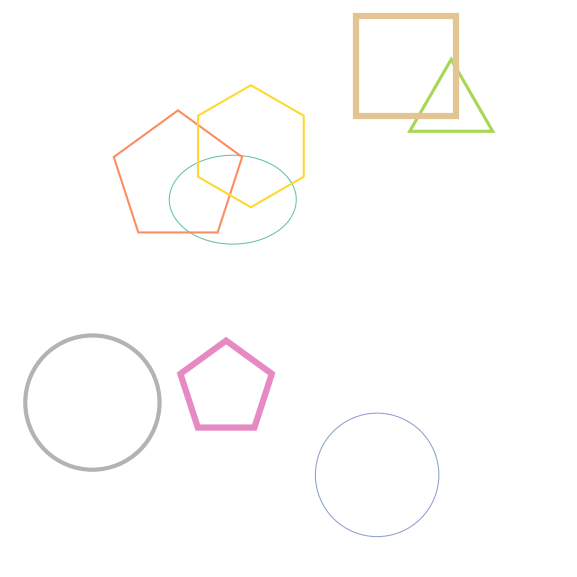[{"shape": "oval", "thickness": 0.5, "radius": 0.55, "center": [0.403, 0.653]}, {"shape": "pentagon", "thickness": 1, "radius": 0.58, "center": [0.308, 0.691]}, {"shape": "circle", "thickness": 0.5, "radius": 0.53, "center": [0.653, 0.177]}, {"shape": "pentagon", "thickness": 3, "radius": 0.42, "center": [0.392, 0.326]}, {"shape": "triangle", "thickness": 1.5, "radius": 0.41, "center": [0.781, 0.813]}, {"shape": "hexagon", "thickness": 1, "radius": 0.53, "center": [0.434, 0.746]}, {"shape": "square", "thickness": 3, "radius": 0.43, "center": [0.703, 0.884]}, {"shape": "circle", "thickness": 2, "radius": 0.58, "center": [0.16, 0.302]}]